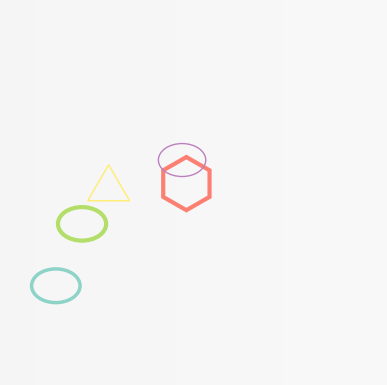[{"shape": "oval", "thickness": 2.5, "radius": 0.31, "center": [0.144, 0.258]}, {"shape": "hexagon", "thickness": 3, "radius": 0.35, "center": [0.481, 0.523]}, {"shape": "oval", "thickness": 3, "radius": 0.31, "center": [0.212, 0.419]}, {"shape": "oval", "thickness": 1, "radius": 0.31, "center": [0.47, 0.584]}, {"shape": "triangle", "thickness": 1, "radius": 0.31, "center": [0.28, 0.51]}]